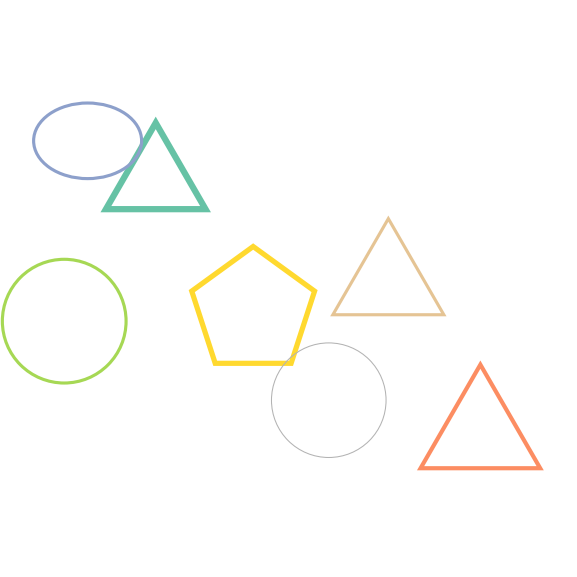[{"shape": "triangle", "thickness": 3, "radius": 0.5, "center": [0.27, 0.687]}, {"shape": "triangle", "thickness": 2, "radius": 0.6, "center": [0.832, 0.248]}, {"shape": "oval", "thickness": 1.5, "radius": 0.47, "center": [0.152, 0.755]}, {"shape": "circle", "thickness": 1.5, "radius": 0.54, "center": [0.111, 0.443]}, {"shape": "pentagon", "thickness": 2.5, "radius": 0.56, "center": [0.438, 0.46]}, {"shape": "triangle", "thickness": 1.5, "radius": 0.55, "center": [0.672, 0.51]}, {"shape": "circle", "thickness": 0.5, "radius": 0.5, "center": [0.569, 0.306]}]